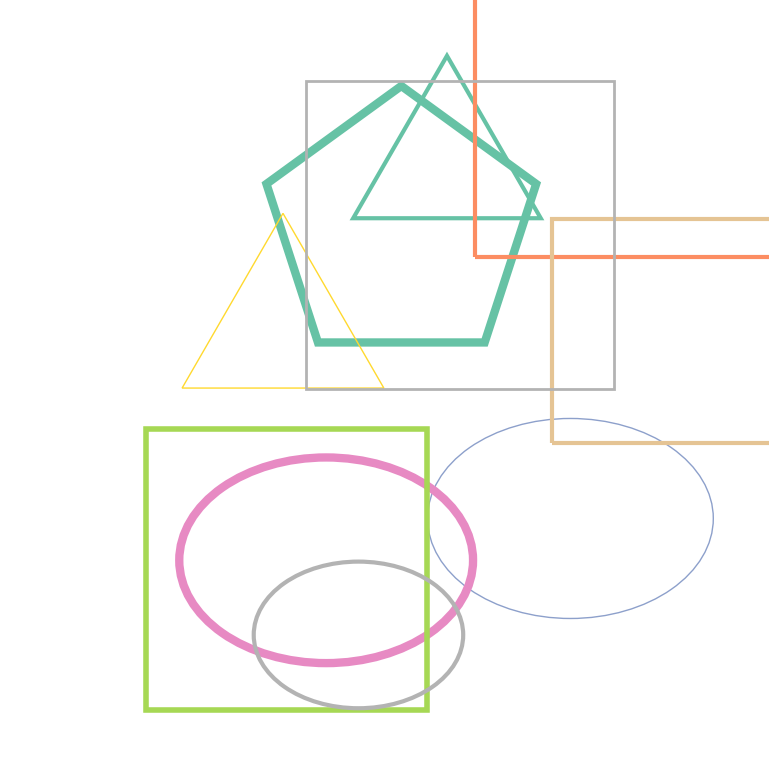[{"shape": "pentagon", "thickness": 3, "radius": 0.92, "center": [0.521, 0.704]}, {"shape": "triangle", "thickness": 1.5, "radius": 0.7, "center": [0.58, 0.787]}, {"shape": "square", "thickness": 1.5, "radius": 0.99, "center": [0.816, 0.864]}, {"shape": "oval", "thickness": 0.5, "radius": 0.93, "center": [0.741, 0.327]}, {"shape": "oval", "thickness": 3, "radius": 0.95, "center": [0.424, 0.272]}, {"shape": "square", "thickness": 2, "radius": 0.91, "center": [0.372, 0.261]}, {"shape": "triangle", "thickness": 0.5, "radius": 0.76, "center": [0.368, 0.572]}, {"shape": "square", "thickness": 1.5, "radius": 0.73, "center": [0.863, 0.57]}, {"shape": "oval", "thickness": 1.5, "radius": 0.68, "center": [0.466, 0.175]}, {"shape": "square", "thickness": 1, "radius": 1.0, "center": [0.598, 0.695]}]